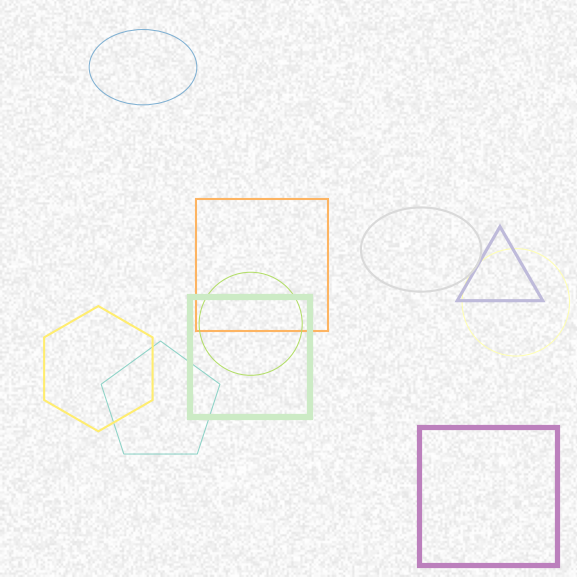[{"shape": "pentagon", "thickness": 0.5, "radius": 0.54, "center": [0.278, 0.3]}, {"shape": "circle", "thickness": 0.5, "radius": 0.47, "center": [0.893, 0.476]}, {"shape": "triangle", "thickness": 1.5, "radius": 0.43, "center": [0.866, 0.521]}, {"shape": "oval", "thickness": 0.5, "radius": 0.47, "center": [0.248, 0.883]}, {"shape": "square", "thickness": 1, "radius": 0.57, "center": [0.454, 0.54]}, {"shape": "circle", "thickness": 0.5, "radius": 0.45, "center": [0.434, 0.438]}, {"shape": "oval", "thickness": 1, "radius": 0.52, "center": [0.729, 0.567]}, {"shape": "square", "thickness": 2.5, "radius": 0.6, "center": [0.845, 0.141]}, {"shape": "square", "thickness": 3, "radius": 0.52, "center": [0.433, 0.38]}, {"shape": "hexagon", "thickness": 1, "radius": 0.54, "center": [0.17, 0.361]}]